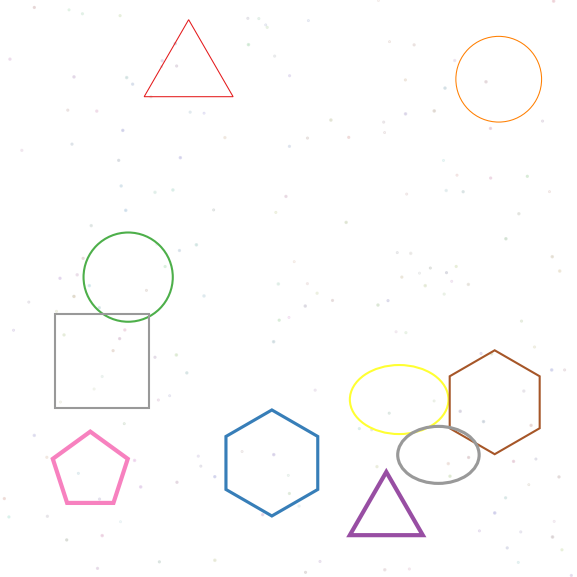[{"shape": "triangle", "thickness": 0.5, "radius": 0.44, "center": [0.327, 0.876]}, {"shape": "hexagon", "thickness": 1.5, "radius": 0.46, "center": [0.471, 0.197]}, {"shape": "circle", "thickness": 1, "radius": 0.39, "center": [0.222, 0.519]}, {"shape": "triangle", "thickness": 2, "radius": 0.36, "center": [0.669, 0.109]}, {"shape": "circle", "thickness": 0.5, "radius": 0.37, "center": [0.864, 0.862]}, {"shape": "oval", "thickness": 1, "radius": 0.43, "center": [0.691, 0.307]}, {"shape": "hexagon", "thickness": 1, "radius": 0.45, "center": [0.857, 0.303]}, {"shape": "pentagon", "thickness": 2, "radius": 0.34, "center": [0.156, 0.183]}, {"shape": "oval", "thickness": 1.5, "radius": 0.35, "center": [0.759, 0.211]}, {"shape": "square", "thickness": 1, "radius": 0.41, "center": [0.177, 0.374]}]